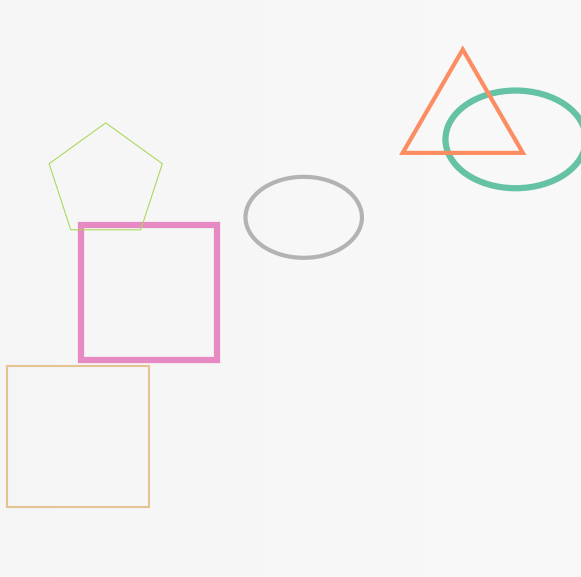[{"shape": "oval", "thickness": 3, "radius": 0.6, "center": [0.887, 0.758]}, {"shape": "triangle", "thickness": 2, "radius": 0.6, "center": [0.796, 0.794]}, {"shape": "square", "thickness": 3, "radius": 0.58, "center": [0.256, 0.492]}, {"shape": "pentagon", "thickness": 0.5, "radius": 0.51, "center": [0.182, 0.684]}, {"shape": "square", "thickness": 1, "radius": 0.61, "center": [0.135, 0.244]}, {"shape": "oval", "thickness": 2, "radius": 0.5, "center": [0.523, 0.623]}]